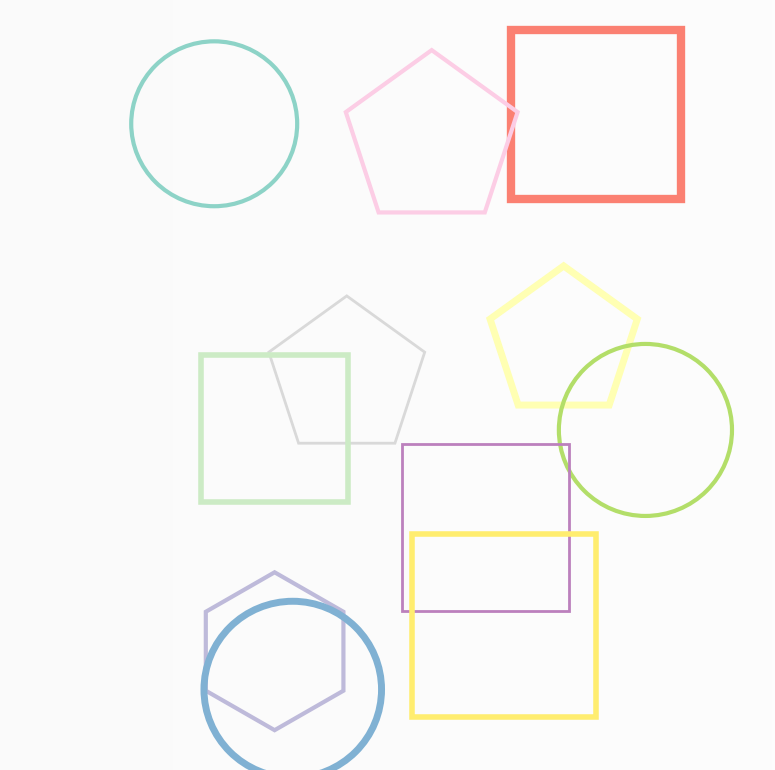[{"shape": "circle", "thickness": 1.5, "radius": 0.54, "center": [0.276, 0.839]}, {"shape": "pentagon", "thickness": 2.5, "radius": 0.5, "center": [0.727, 0.555]}, {"shape": "hexagon", "thickness": 1.5, "radius": 0.51, "center": [0.354, 0.154]}, {"shape": "square", "thickness": 3, "radius": 0.55, "center": [0.769, 0.851]}, {"shape": "circle", "thickness": 2.5, "radius": 0.57, "center": [0.378, 0.105]}, {"shape": "circle", "thickness": 1.5, "radius": 0.56, "center": [0.833, 0.442]}, {"shape": "pentagon", "thickness": 1.5, "radius": 0.58, "center": [0.557, 0.818]}, {"shape": "pentagon", "thickness": 1, "radius": 0.53, "center": [0.447, 0.51]}, {"shape": "square", "thickness": 1, "radius": 0.54, "center": [0.627, 0.315]}, {"shape": "square", "thickness": 2, "radius": 0.47, "center": [0.355, 0.444]}, {"shape": "square", "thickness": 2, "radius": 0.59, "center": [0.65, 0.188]}]